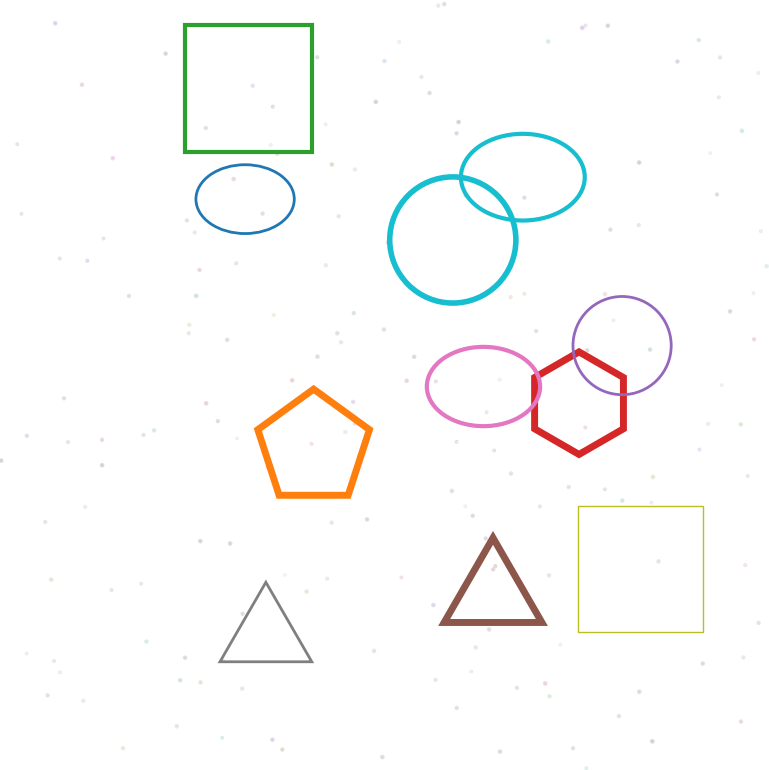[{"shape": "oval", "thickness": 1, "radius": 0.32, "center": [0.318, 0.741]}, {"shape": "pentagon", "thickness": 2.5, "radius": 0.38, "center": [0.407, 0.418]}, {"shape": "square", "thickness": 1.5, "radius": 0.41, "center": [0.323, 0.885]}, {"shape": "hexagon", "thickness": 2.5, "radius": 0.33, "center": [0.752, 0.476]}, {"shape": "circle", "thickness": 1, "radius": 0.32, "center": [0.808, 0.551]}, {"shape": "triangle", "thickness": 2.5, "radius": 0.37, "center": [0.64, 0.228]}, {"shape": "oval", "thickness": 1.5, "radius": 0.37, "center": [0.628, 0.498]}, {"shape": "triangle", "thickness": 1, "radius": 0.34, "center": [0.345, 0.175]}, {"shape": "square", "thickness": 0.5, "radius": 0.41, "center": [0.832, 0.261]}, {"shape": "oval", "thickness": 1.5, "radius": 0.4, "center": [0.679, 0.77]}, {"shape": "circle", "thickness": 2, "radius": 0.41, "center": [0.588, 0.688]}]